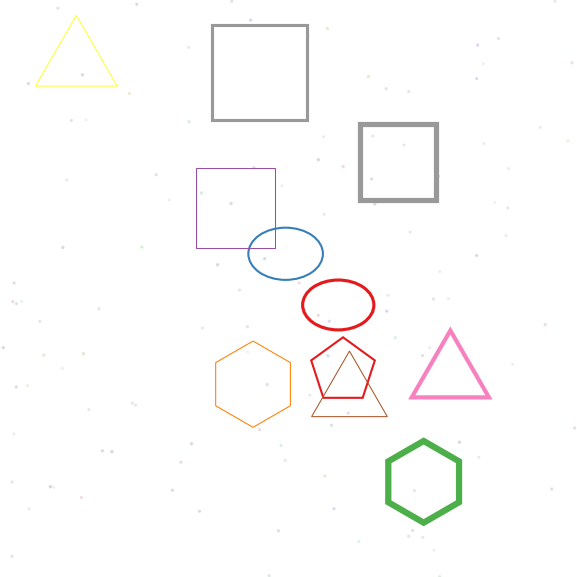[{"shape": "pentagon", "thickness": 1, "radius": 0.29, "center": [0.594, 0.357]}, {"shape": "oval", "thickness": 1.5, "radius": 0.31, "center": [0.586, 0.471]}, {"shape": "oval", "thickness": 1, "radius": 0.32, "center": [0.495, 0.56]}, {"shape": "hexagon", "thickness": 3, "radius": 0.35, "center": [0.734, 0.165]}, {"shape": "square", "thickness": 0.5, "radius": 0.35, "center": [0.408, 0.638]}, {"shape": "hexagon", "thickness": 0.5, "radius": 0.37, "center": [0.438, 0.334]}, {"shape": "triangle", "thickness": 0.5, "radius": 0.41, "center": [0.132, 0.891]}, {"shape": "triangle", "thickness": 0.5, "radius": 0.38, "center": [0.605, 0.315]}, {"shape": "triangle", "thickness": 2, "radius": 0.39, "center": [0.78, 0.35]}, {"shape": "square", "thickness": 1.5, "radius": 0.41, "center": [0.45, 0.873]}, {"shape": "square", "thickness": 2.5, "radius": 0.33, "center": [0.689, 0.718]}]